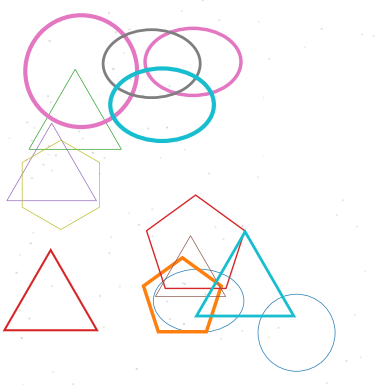[{"shape": "circle", "thickness": 0.5, "radius": 0.5, "center": [0.77, 0.136]}, {"shape": "oval", "thickness": 0.5, "radius": 0.59, "center": [0.516, 0.219]}, {"shape": "pentagon", "thickness": 2.5, "radius": 0.53, "center": [0.474, 0.224]}, {"shape": "triangle", "thickness": 0.5, "radius": 0.69, "center": [0.195, 0.681]}, {"shape": "pentagon", "thickness": 1, "radius": 0.67, "center": [0.508, 0.359]}, {"shape": "triangle", "thickness": 1.5, "radius": 0.69, "center": [0.132, 0.212]}, {"shape": "triangle", "thickness": 0.5, "radius": 0.67, "center": [0.134, 0.546]}, {"shape": "triangle", "thickness": 0.5, "radius": 0.53, "center": [0.495, 0.282]}, {"shape": "oval", "thickness": 2.5, "radius": 0.62, "center": [0.501, 0.839]}, {"shape": "circle", "thickness": 3, "radius": 0.73, "center": [0.211, 0.815]}, {"shape": "oval", "thickness": 2, "radius": 0.63, "center": [0.394, 0.835]}, {"shape": "hexagon", "thickness": 0.5, "radius": 0.58, "center": [0.158, 0.52]}, {"shape": "oval", "thickness": 3, "radius": 0.67, "center": [0.421, 0.728]}, {"shape": "triangle", "thickness": 2, "radius": 0.73, "center": [0.637, 0.252]}]